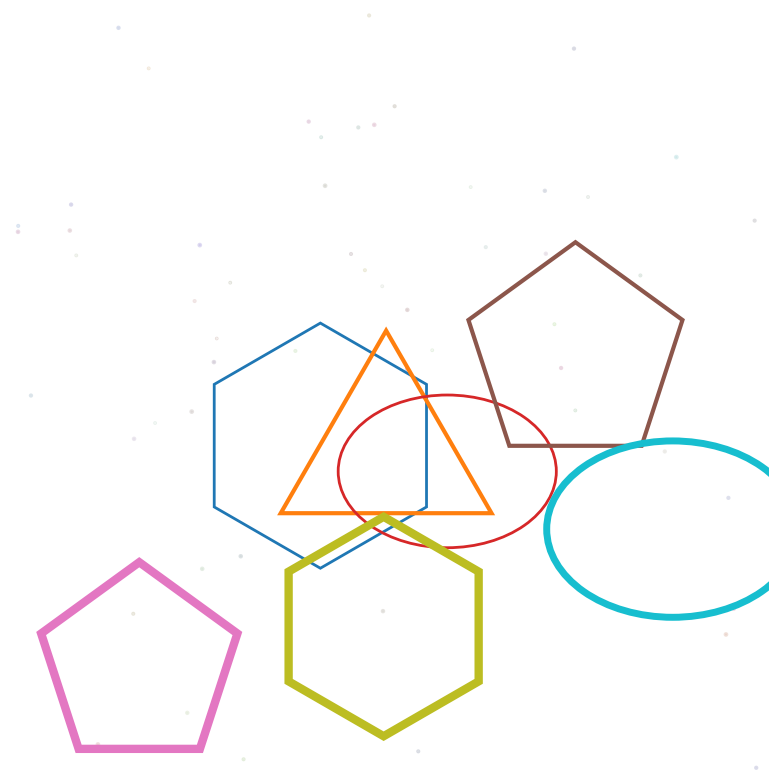[{"shape": "hexagon", "thickness": 1, "radius": 0.8, "center": [0.416, 0.421]}, {"shape": "triangle", "thickness": 1.5, "radius": 0.79, "center": [0.501, 0.413]}, {"shape": "oval", "thickness": 1, "radius": 0.71, "center": [0.581, 0.388]}, {"shape": "pentagon", "thickness": 1.5, "radius": 0.73, "center": [0.747, 0.539]}, {"shape": "pentagon", "thickness": 3, "radius": 0.67, "center": [0.181, 0.136]}, {"shape": "hexagon", "thickness": 3, "radius": 0.71, "center": [0.498, 0.186]}, {"shape": "oval", "thickness": 2.5, "radius": 0.82, "center": [0.874, 0.313]}]